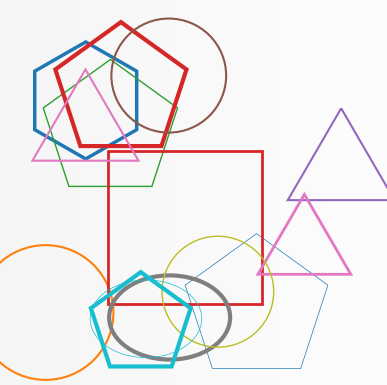[{"shape": "hexagon", "thickness": 2.5, "radius": 0.76, "center": [0.221, 0.739]}, {"shape": "pentagon", "thickness": 0.5, "radius": 0.97, "center": [0.662, 0.199]}, {"shape": "circle", "thickness": 1.5, "radius": 0.87, "center": [0.118, 0.188]}, {"shape": "pentagon", "thickness": 1, "radius": 0.91, "center": [0.285, 0.663]}, {"shape": "pentagon", "thickness": 3, "radius": 0.89, "center": [0.312, 0.765]}, {"shape": "square", "thickness": 2, "radius": 1.0, "center": [0.477, 0.409]}, {"shape": "triangle", "thickness": 1.5, "radius": 0.8, "center": [0.88, 0.56]}, {"shape": "circle", "thickness": 1.5, "radius": 0.74, "center": [0.436, 0.804]}, {"shape": "triangle", "thickness": 2, "radius": 0.69, "center": [0.785, 0.357]}, {"shape": "triangle", "thickness": 1.5, "radius": 0.79, "center": [0.221, 0.662]}, {"shape": "oval", "thickness": 3, "radius": 0.78, "center": [0.438, 0.175]}, {"shape": "circle", "thickness": 1, "radius": 0.72, "center": [0.562, 0.242]}, {"shape": "pentagon", "thickness": 3, "radius": 0.68, "center": [0.363, 0.158]}, {"shape": "oval", "thickness": 0.5, "radius": 0.72, "center": [0.377, 0.172]}]